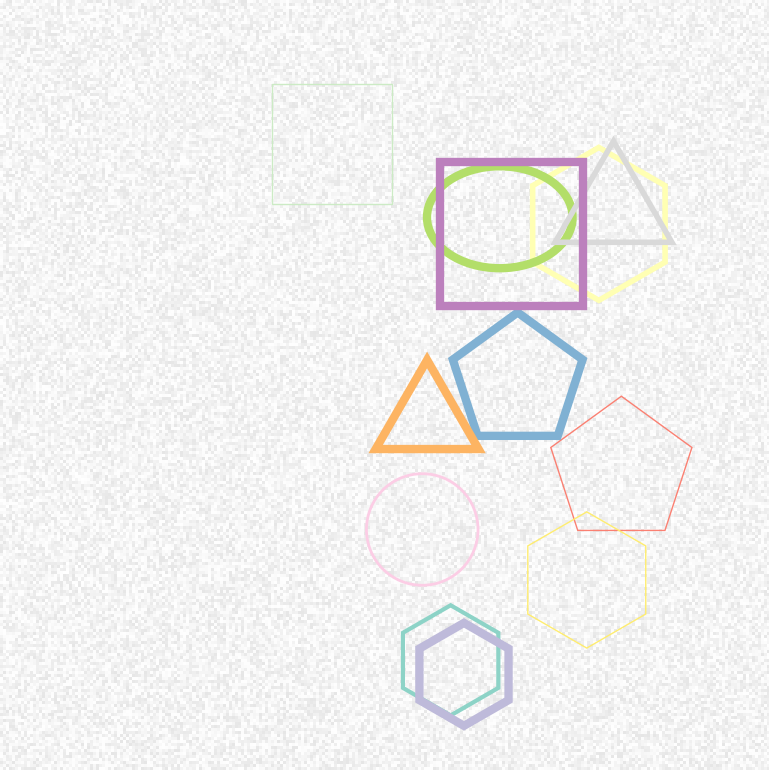[{"shape": "hexagon", "thickness": 1.5, "radius": 0.36, "center": [0.585, 0.142]}, {"shape": "hexagon", "thickness": 2, "radius": 0.5, "center": [0.778, 0.709]}, {"shape": "hexagon", "thickness": 3, "radius": 0.33, "center": [0.603, 0.124]}, {"shape": "pentagon", "thickness": 0.5, "radius": 0.48, "center": [0.807, 0.389]}, {"shape": "pentagon", "thickness": 3, "radius": 0.44, "center": [0.672, 0.506]}, {"shape": "triangle", "thickness": 3, "radius": 0.39, "center": [0.555, 0.455]}, {"shape": "oval", "thickness": 3, "radius": 0.47, "center": [0.649, 0.718]}, {"shape": "circle", "thickness": 1, "radius": 0.36, "center": [0.548, 0.312]}, {"shape": "triangle", "thickness": 2, "radius": 0.44, "center": [0.797, 0.729]}, {"shape": "square", "thickness": 3, "radius": 0.47, "center": [0.664, 0.696]}, {"shape": "square", "thickness": 0.5, "radius": 0.39, "center": [0.431, 0.813]}, {"shape": "hexagon", "thickness": 0.5, "radius": 0.44, "center": [0.762, 0.247]}]